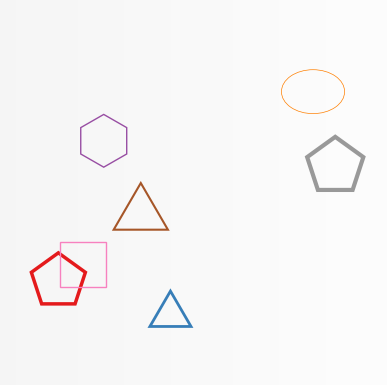[{"shape": "pentagon", "thickness": 2.5, "radius": 0.37, "center": [0.151, 0.27]}, {"shape": "triangle", "thickness": 2, "radius": 0.31, "center": [0.44, 0.183]}, {"shape": "hexagon", "thickness": 1, "radius": 0.34, "center": [0.268, 0.634]}, {"shape": "oval", "thickness": 0.5, "radius": 0.41, "center": [0.808, 0.762]}, {"shape": "triangle", "thickness": 1.5, "radius": 0.4, "center": [0.363, 0.444]}, {"shape": "square", "thickness": 1, "radius": 0.29, "center": [0.214, 0.313]}, {"shape": "pentagon", "thickness": 3, "radius": 0.38, "center": [0.865, 0.568]}]